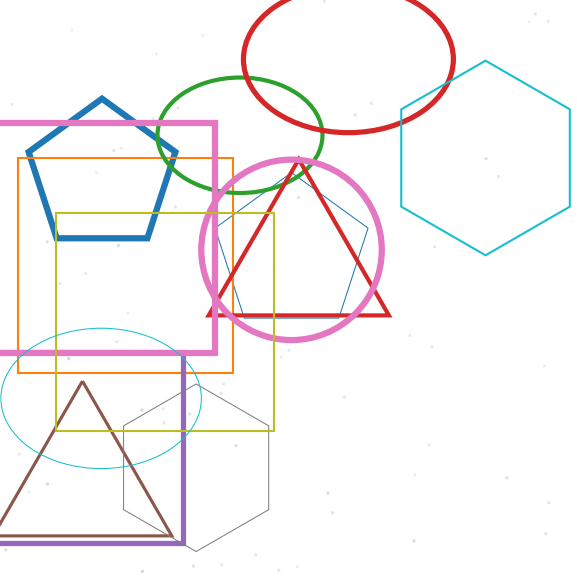[{"shape": "pentagon", "thickness": 3, "radius": 0.67, "center": [0.177, 0.695]}, {"shape": "pentagon", "thickness": 0.5, "radius": 0.7, "center": [0.505, 0.561]}, {"shape": "square", "thickness": 1, "radius": 0.93, "center": [0.217, 0.54]}, {"shape": "oval", "thickness": 2, "radius": 0.71, "center": [0.416, 0.765]}, {"shape": "oval", "thickness": 2.5, "radius": 0.91, "center": [0.603, 0.897]}, {"shape": "triangle", "thickness": 2, "radius": 0.9, "center": [0.517, 0.543]}, {"shape": "square", "thickness": 2.5, "radius": 0.83, "center": [0.151, 0.225]}, {"shape": "triangle", "thickness": 1.5, "radius": 0.89, "center": [0.143, 0.161]}, {"shape": "circle", "thickness": 3, "radius": 0.78, "center": [0.505, 0.566]}, {"shape": "square", "thickness": 3, "radius": 0.99, "center": [0.173, 0.587]}, {"shape": "hexagon", "thickness": 0.5, "radius": 0.73, "center": [0.34, 0.189]}, {"shape": "square", "thickness": 1, "radius": 0.94, "center": [0.286, 0.441]}, {"shape": "hexagon", "thickness": 1, "radius": 0.84, "center": [0.841, 0.726]}, {"shape": "oval", "thickness": 0.5, "radius": 0.87, "center": [0.175, 0.309]}]